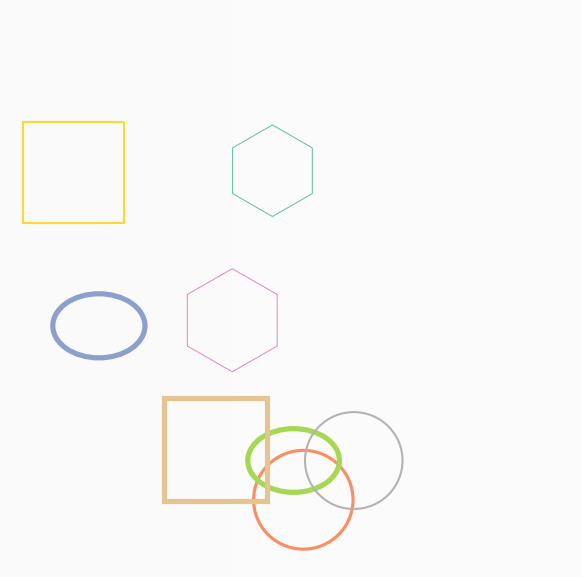[{"shape": "hexagon", "thickness": 0.5, "radius": 0.4, "center": [0.469, 0.703]}, {"shape": "circle", "thickness": 1.5, "radius": 0.43, "center": [0.522, 0.134]}, {"shape": "oval", "thickness": 2.5, "radius": 0.4, "center": [0.17, 0.435]}, {"shape": "hexagon", "thickness": 0.5, "radius": 0.45, "center": [0.4, 0.445]}, {"shape": "oval", "thickness": 2.5, "radius": 0.39, "center": [0.505, 0.202]}, {"shape": "square", "thickness": 1, "radius": 0.43, "center": [0.126, 0.7]}, {"shape": "square", "thickness": 2.5, "radius": 0.44, "center": [0.371, 0.22]}, {"shape": "circle", "thickness": 1, "radius": 0.42, "center": [0.609, 0.202]}]